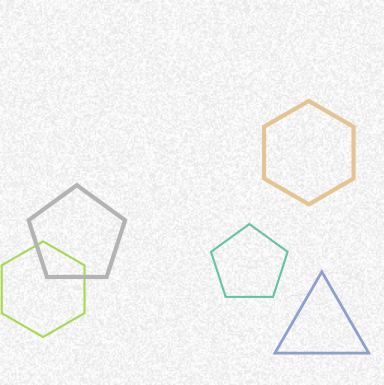[{"shape": "pentagon", "thickness": 1.5, "radius": 0.52, "center": [0.648, 0.313]}, {"shape": "triangle", "thickness": 2, "radius": 0.7, "center": [0.836, 0.153]}, {"shape": "hexagon", "thickness": 1.5, "radius": 0.62, "center": [0.112, 0.249]}, {"shape": "hexagon", "thickness": 3, "radius": 0.67, "center": [0.802, 0.604]}, {"shape": "pentagon", "thickness": 3, "radius": 0.66, "center": [0.2, 0.387]}]